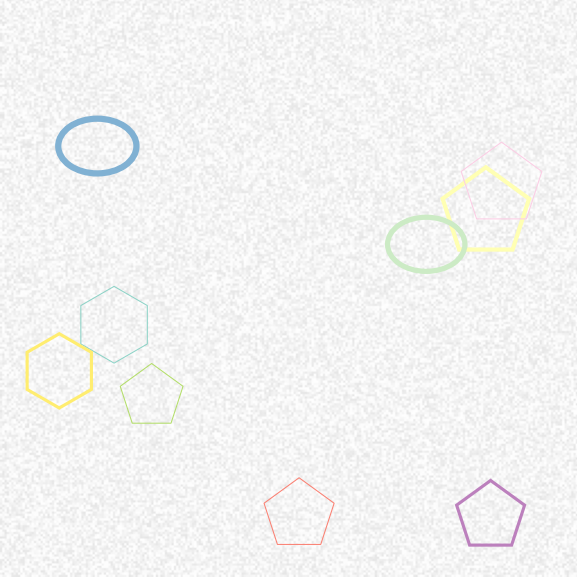[{"shape": "hexagon", "thickness": 0.5, "radius": 0.33, "center": [0.198, 0.437]}, {"shape": "pentagon", "thickness": 2, "radius": 0.39, "center": [0.841, 0.631]}, {"shape": "pentagon", "thickness": 0.5, "radius": 0.32, "center": [0.518, 0.108]}, {"shape": "oval", "thickness": 3, "radius": 0.34, "center": [0.169, 0.746]}, {"shape": "pentagon", "thickness": 0.5, "radius": 0.29, "center": [0.263, 0.313]}, {"shape": "pentagon", "thickness": 0.5, "radius": 0.37, "center": [0.868, 0.68]}, {"shape": "pentagon", "thickness": 1.5, "radius": 0.31, "center": [0.85, 0.105]}, {"shape": "oval", "thickness": 2.5, "radius": 0.33, "center": [0.738, 0.576]}, {"shape": "hexagon", "thickness": 1.5, "radius": 0.32, "center": [0.103, 0.357]}]